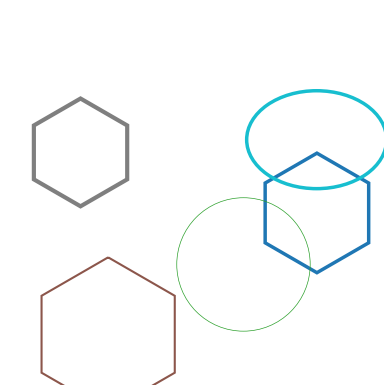[{"shape": "hexagon", "thickness": 2.5, "radius": 0.78, "center": [0.823, 0.447]}, {"shape": "circle", "thickness": 0.5, "radius": 0.87, "center": [0.632, 0.313]}, {"shape": "hexagon", "thickness": 1.5, "radius": 1.0, "center": [0.281, 0.132]}, {"shape": "hexagon", "thickness": 3, "radius": 0.7, "center": [0.209, 0.604]}, {"shape": "oval", "thickness": 2.5, "radius": 0.91, "center": [0.822, 0.637]}]